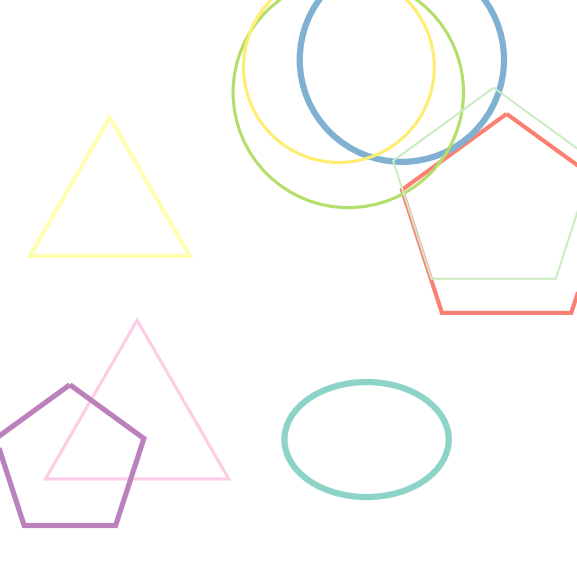[{"shape": "oval", "thickness": 3, "radius": 0.71, "center": [0.635, 0.238]}, {"shape": "triangle", "thickness": 2, "radius": 0.8, "center": [0.19, 0.636]}, {"shape": "pentagon", "thickness": 2, "radius": 0.95, "center": [0.877, 0.611]}, {"shape": "circle", "thickness": 3, "radius": 0.88, "center": [0.696, 0.896]}, {"shape": "circle", "thickness": 1.5, "radius": 1.0, "center": [0.603, 0.839]}, {"shape": "triangle", "thickness": 1.5, "radius": 0.92, "center": [0.237, 0.261]}, {"shape": "pentagon", "thickness": 2.5, "radius": 0.67, "center": [0.121, 0.198]}, {"shape": "pentagon", "thickness": 1, "radius": 0.91, "center": [0.855, 0.664]}, {"shape": "circle", "thickness": 1.5, "radius": 0.83, "center": [0.587, 0.883]}]